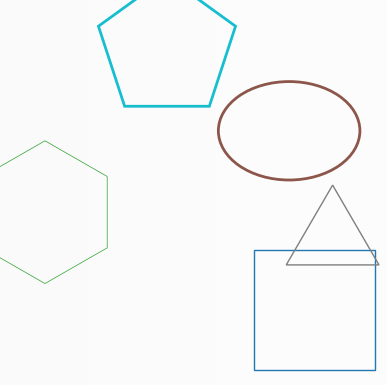[{"shape": "square", "thickness": 1, "radius": 0.78, "center": [0.811, 0.195]}, {"shape": "hexagon", "thickness": 0.5, "radius": 0.93, "center": [0.116, 0.449]}, {"shape": "oval", "thickness": 2, "radius": 0.91, "center": [0.746, 0.66]}, {"shape": "triangle", "thickness": 1, "radius": 0.69, "center": [0.858, 0.381]}, {"shape": "pentagon", "thickness": 2, "radius": 0.93, "center": [0.431, 0.874]}]